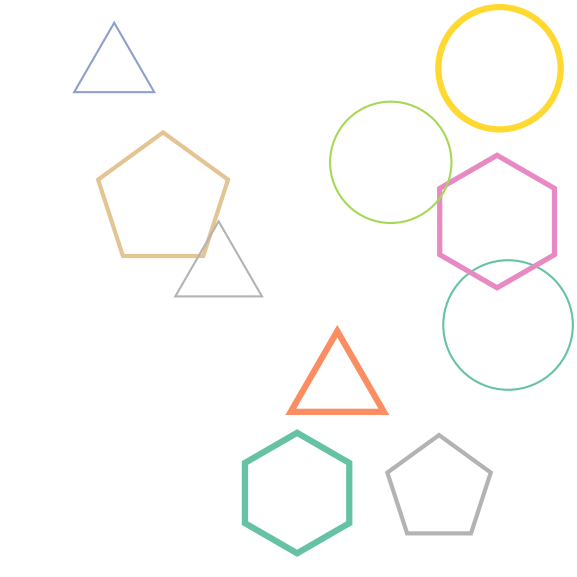[{"shape": "circle", "thickness": 1, "radius": 0.56, "center": [0.88, 0.436]}, {"shape": "hexagon", "thickness": 3, "radius": 0.52, "center": [0.514, 0.145]}, {"shape": "triangle", "thickness": 3, "radius": 0.47, "center": [0.584, 0.333]}, {"shape": "triangle", "thickness": 1, "radius": 0.4, "center": [0.198, 0.88]}, {"shape": "hexagon", "thickness": 2.5, "radius": 0.57, "center": [0.861, 0.616]}, {"shape": "circle", "thickness": 1, "radius": 0.53, "center": [0.677, 0.718]}, {"shape": "circle", "thickness": 3, "radius": 0.53, "center": [0.865, 0.881]}, {"shape": "pentagon", "thickness": 2, "radius": 0.59, "center": [0.282, 0.652]}, {"shape": "pentagon", "thickness": 2, "radius": 0.47, "center": [0.76, 0.152]}, {"shape": "triangle", "thickness": 1, "radius": 0.43, "center": [0.379, 0.529]}]